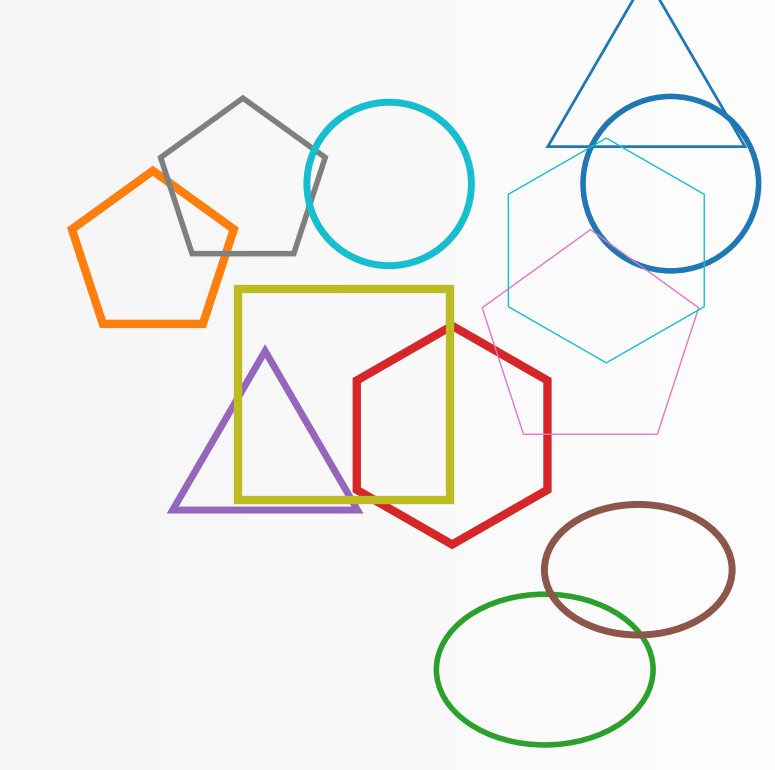[{"shape": "circle", "thickness": 2, "radius": 0.57, "center": [0.866, 0.761]}, {"shape": "triangle", "thickness": 1, "radius": 0.73, "center": [0.834, 0.883]}, {"shape": "pentagon", "thickness": 3, "radius": 0.55, "center": [0.197, 0.668]}, {"shape": "oval", "thickness": 2, "radius": 0.7, "center": [0.703, 0.13]}, {"shape": "hexagon", "thickness": 3, "radius": 0.71, "center": [0.583, 0.435]}, {"shape": "triangle", "thickness": 2.5, "radius": 0.69, "center": [0.342, 0.406]}, {"shape": "oval", "thickness": 2.5, "radius": 0.61, "center": [0.824, 0.26]}, {"shape": "pentagon", "thickness": 0.5, "radius": 0.73, "center": [0.762, 0.555]}, {"shape": "pentagon", "thickness": 2, "radius": 0.56, "center": [0.313, 0.761]}, {"shape": "square", "thickness": 3, "radius": 0.68, "center": [0.444, 0.488]}, {"shape": "circle", "thickness": 2.5, "radius": 0.53, "center": [0.502, 0.761]}, {"shape": "hexagon", "thickness": 0.5, "radius": 0.73, "center": [0.782, 0.675]}]